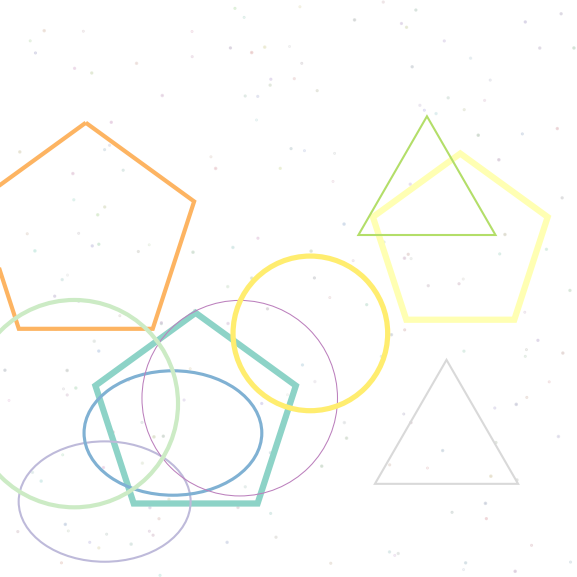[{"shape": "pentagon", "thickness": 3, "radius": 0.91, "center": [0.339, 0.275]}, {"shape": "pentagon", "thickness": 3, "radius": 0.8, "center": [0.797, 0.574]}, {"shape": "oval", "thickness": 1, "radius": 0.74, "center": [0.181, 0.131]}, {"shape": "oval", "thickness": 1.5, "radius": 0.77, "center": [0.299, 0.249]}, {"shape": "pentagon", "thickness": 2, "radius": 0.99, "center": [0.149, 0.589]}, {"shape": "triangle", "thickness": 1, "radius": 0.69, "center": [0.739, 0.661]}, {"shape": "triangle", "thickness": 1, "radius": 0.72, "center": [0.773, 0.233]}, {"shape": "circle", "thickness": 0.5, "radius": 0.85, "center": [0.415, 0.31]}, {"shape": "circle", "thickness": 2, "radius": 0.9, "center": [0.129, 0.3]}, {"shape": "circle", "thickness": 2.5, "radius": 0.67, "center": [0.537, 0.422]}]